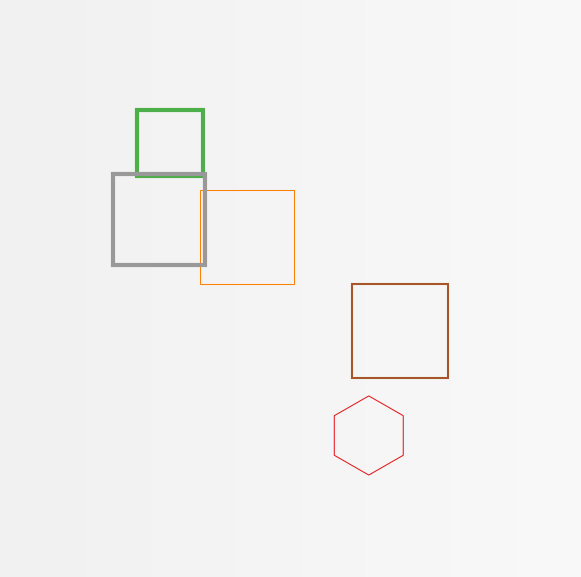[{"shape": "hexagon", "thickness": 0.5, "radius": 0.34, "center": [0.634, 0.245]}, {"shape": "square", "thickness": 2, "radius": 0.29, "center": [0.292, 0.751]}, {"shape": "square", "thickness": 0.5, "radius": 0.4, "center": [0.425, 0.589]}, {"shape": "square", "thickness": 1, "radius": 0.41, "center": [0.688, 0.426]}, {"shape": "square", "thickness": 2, "radius": 0.4, "center": [0.273, 0.619]}]